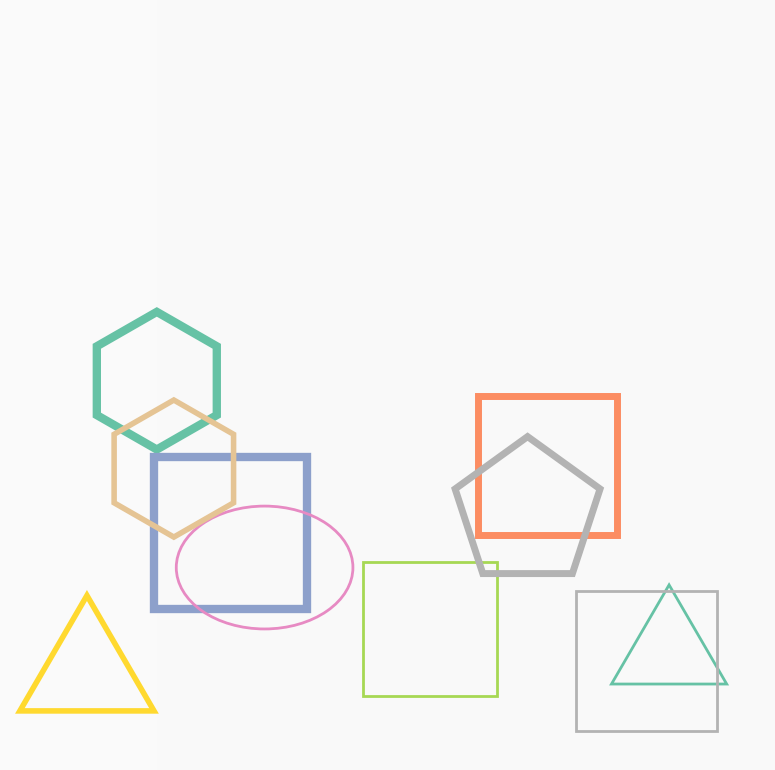[{"shape": "hexagon", "thickness": 3, "radius": 0.45, "center": [0.202, 0.506]}, {"shape": "triangle", "thickness": 1, "radius": 0.43, "center": [0.863, 0.155]}, {"shape": "square", "thickness": 2.5, "radius": 0.45, "center": [0.706, 0.396]}, {"shape": "square", "thickness": 3, "radius": 0.49, "center": [0.298, 0.308]}, {"shape": "oval", "thickness": 1, "radius": 0.57, "center": [0.341, 0.263]}, {"shape": "square", "thickness": 1, "radius": 0.43, "center": [0.555, 0.183]}, {"shape": "triangle", "thickness": 2, "radius": 0.5, "center": [0.112, 0.127]}, {"shape": "hexagon", "thickness": 2, "radius": 0.44, "center": [0.224, 0.391]}, {"shape": "square", "thickness": 1, "radius": 0.45, "center": [0.834, 0.142]}, {"shape": "pentagon", "thickness": 2.5, "radius": 0.49, "center": [0.681, 0.335]}]